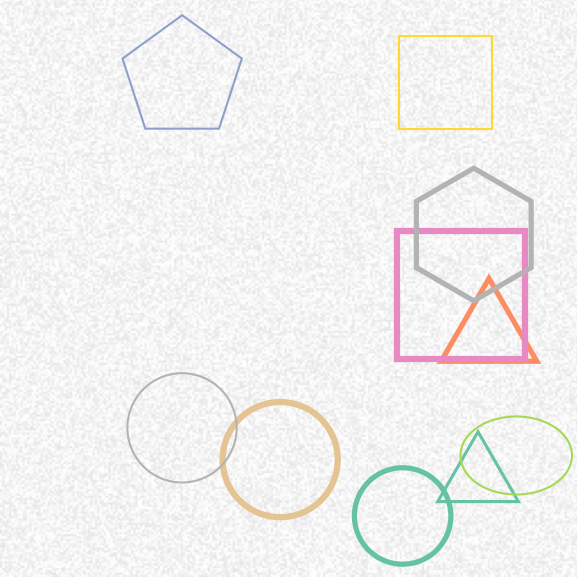[{"shape": "circle", "thickness": 2.5, "radius": 0.42, "center": [0.697, 0.106]}, {"shape": "triangle", "thickness": 1.5, "radius": 0.4, "center": [0.828, 0.171]}, {"shape": "triangle", "thickness": 2.5, "radius": 0.48, "center": [0.847, 0.421]}, {"shape": "pentagon", "thickness": 1, "radius": 0.54, "center": [0.315, 0.864]}, {"shape": "square", "thickness": 3, "radius": 0.55, "center": [0.799, 0.488]}, {"shape": "oval", "thickness": 1, "radius": 0.48, "center": [0.894, 0.21]}, {"shape": "square", "thickness": 1, "radius": 0.4, "center": [0.771, 0.856]}, {"shape": "circle", "thickness": 3, "radius": 0.5, "center": [0.485, 0.203]}, {"shape": "circle", "thickness": 1, "radius": 0.47, "center": [0.315, 0.258]}, {"shape": "hexagon", "thickness": 2.5, "radius": 0.57, "center": [0.82, 0.593]}]